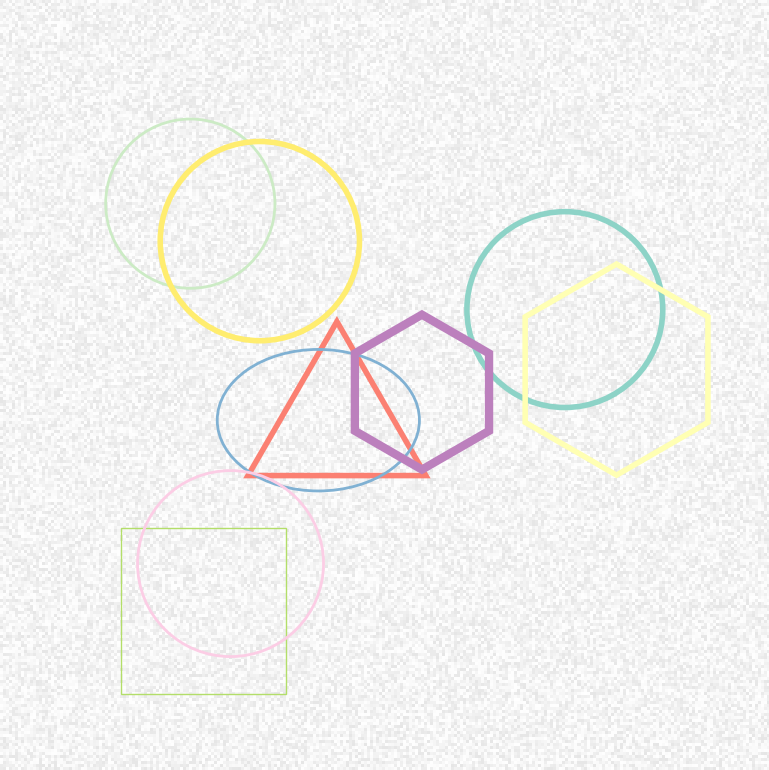[{"shape": "circle", "thickness": 2, "radius": 0.64, "center": [0.734, 0.598]}, {"shape": "hexagon", "thickness": 2, "radius": 0.69, "center": [0.801, 0.52]}, {"shape": "triangle", "thickness": 2, "radius": 0.67, "center": [0.438, 0.449]}, {"shape": "oval", "thickness": 1, "radius": 0.66, "center": [0.413, 0.454]}, {"shape": "square", "thickness": 0.5, "radius": 0.54, "center": [0.264, 0.206]}, {"shape": "circle", "thickness": 1, "radius": 0.6, "center": [0.299, 0.268]}, {"shape": "hexagon", "thickness": 3, "radius": 0.5, "center": [0.548, 0.491]}, {"shape": "circle", "thickness": 1, "radius": 0.55, "center": [0.247, 0.736]}, {"shape": "circle", "thickness": 2, "radius": 0.65, "center": [0.337, 0.687]}]